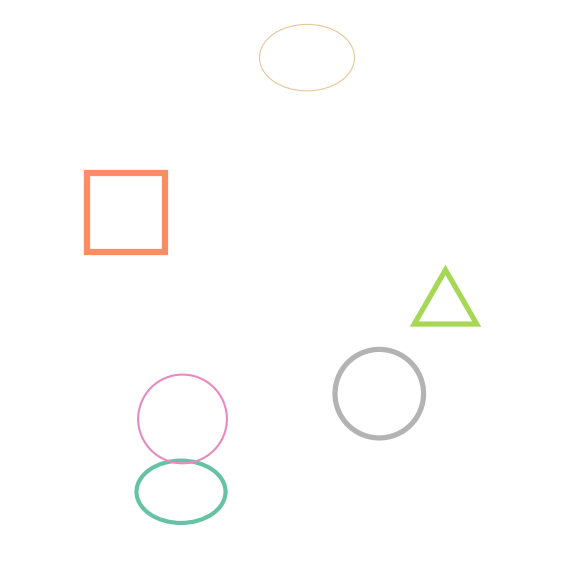[{"shape": "oval", "thickness": 2, "radius": 0.39, "center": [0.313, 0.148]}, {"shape": "square", "thickness": 3, "radius": 0.34, "center": [0.218, 0.632]}, {"shape": "circle", "thickness": 1, "radius": 0.38, "center": [0.316, 0.274]}, {"shape": "triangle", "thickness": 2.5, "radius": 0.31, "center": [0.771, 0.469]}, {"shape": "oval", "thickness": 0.5, "radius": 0.41, "center": [0.532, 0.899]}, {"shape": "circle", "thickness": 2.5, "radius": 0.38, "center": [0.657, 0.317]}]